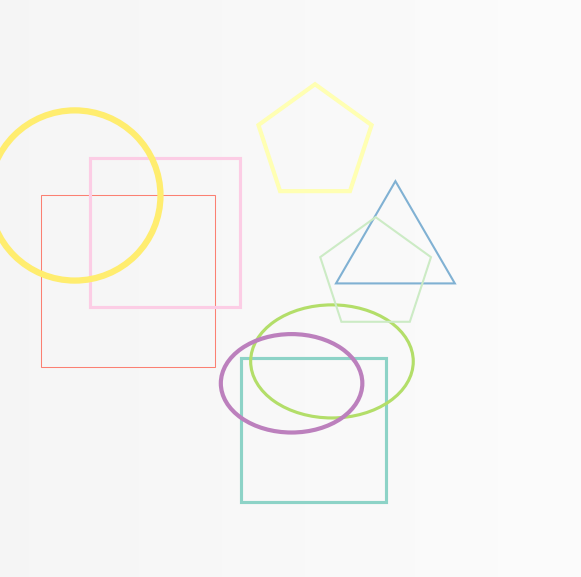[{"shape": "square", "thickness": 1.5, "radius": 0.62, "center": [0.539, 0.255]}, {"shape": "pentagon", "thickness": 2, "radius": 0.51, "center": [0.542, 0.751]}, {"shape": "square", "thickness": 0.5, "radius": 0.75, "center": [0.22, 0.513]}, {"shape": "triangle", "thickness": 1, "radius": 0.59, "center": [0.68, 0.567]}, {"shape": "oval", "thickness": 1.5, "radius": 0.7, "center": [0.571, 0.373]}, {"shape": "square", "thickness": 1.5, "radius": 0.65, "center": [0.284, 0.597]}, {"shape": "oval", "thickness": 2, "radius": 0.61, "center": [0.502, 0.335]}, {"shape": "pentagon", "thickness": 1, "radius": 0.5, "center": [0.646, 0.523]}, {"shape": "circle", "thickness": 3, "radius": 0.74, "center": [0.129, 0.661]}]